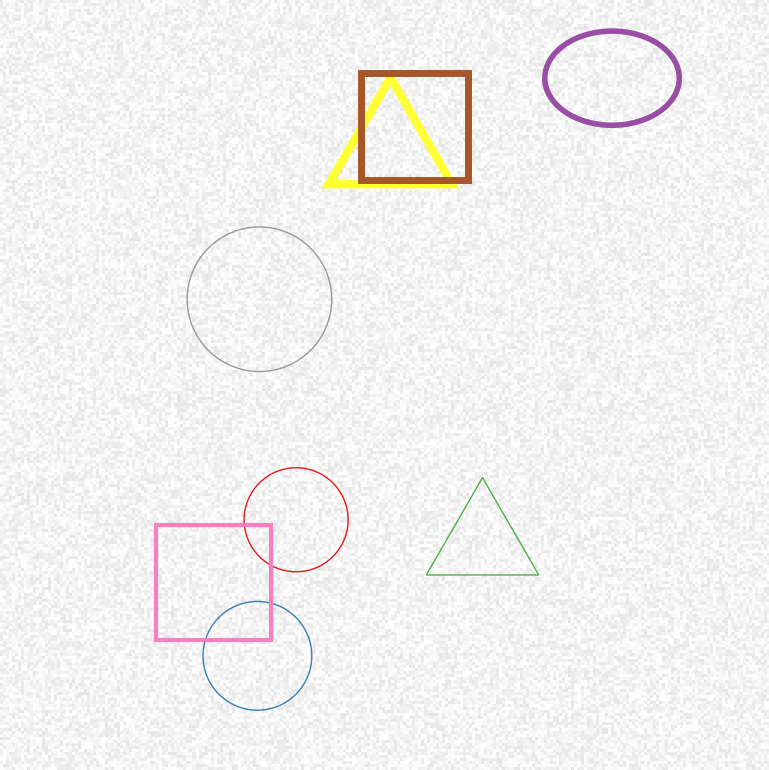[{"shape": "circle", "thickness": 0.5, "radius": 0.34, "center": [0.385, 0.325]}, {"shape": "circle", "thickness": 0.5, "radius": 0.35, "center": [0.334, 0.148]}, {"shape": "triangle", "thickness": 0.5, "radius": 0.42, "center": [0.627, 0.295]}, {"shape": "oval", "thickness": 2, "radius": 0.44, "center": [0.795, 0.898]}, {"shape": "triangle", "thickness": 3, "radius": 0.46, "center": [0.507, 0.807]}, {"shape": "square", "thickness": 2.5, "radius": 0.35, "center": [0.538, 0.835]}, {"shape": "square", "thickness": 1.5, "radius": 0.37, "center": [0.277, 0.244]}, {"shape": "circle", "thickness": 0.5, "radius": 0.47, "center": [0.337, 0.611]}]